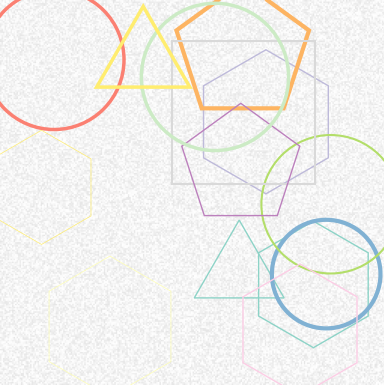[{"shape": "hexagon", "thickness": 1, "radius": 0.82, "center": [0.814, 0.261]}, {"shape": "triangle", "thickness": 1, "radius": 0.67, "center": [0.621, 0.294]}, {"shape": "hexagon", "thickness": 0.5, "radius": 0.91, "center": [0.286, 0.152]}, {"shape": "hexagon", "thickness": 1, "radius": 0.94, "center": [0.691, 0.684]}, {"shape": "circle", "thickness": 2.5, "radius": 0.91, "center": [0.141, 0.845]}, {"shape": "circle", "thickness": 3, "radius": 0.71, "center": [0.847, 0.288]}, {"shape": "pentagon", "thickness": 3, "radius": 0.91, "center": [0.63, 0.865]}, {"shape": "circle", "thickness": 1.5, "radius": 0.9, "center": [0.859, 0.469]}, {"shape": "hexagon", "thickness": 1, "radius": 0.85, "center": [0.779, 0.143]}, {"shape": "square", "thickness": 1.5, "radius": 0.92, "center": [0.633, 0.708]}, {"shape": "pentagon", "thickness": 1, "radius": 0.81, "center": [0.625, 0.57]}, {"shape": "circle", "thickness": 2.5, "radius": 0.96, "center": [0.558, 0.8]}, {"shape": "hexagon", "thickness": 0.5, "radius": 0.74, "center": [0.108, 0.513]}, {"shape": "triangle", "thickness": 2.5, "radius": 0.7, "center": [0.372, 0.844]}]